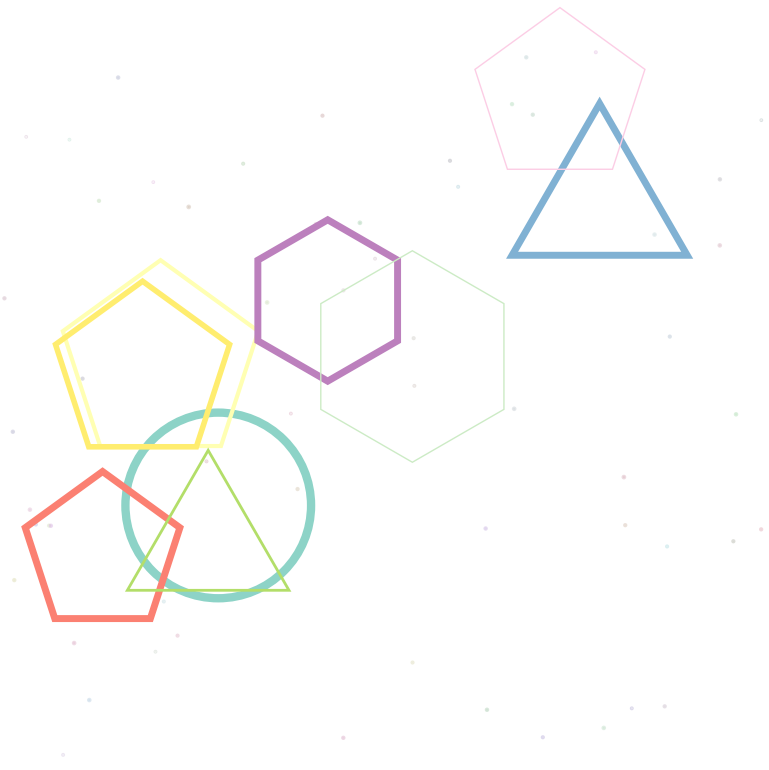[{"shape": "circle", "thickness": 3, "radius": 0.6, "center": [0.283, 0.344]}, {"shape": "pentagon", "thickness": 1.5, "radius": 0.67, "center": [0.209, 0.529]}, {"shape": "pentagon", "thickness": 2.5, "radius": 0.53, "center": [0.133, 0.282]}, {"shape": "triangle", "thickness": 2.5, "radius": 0.66, "center": [0.779, 0.734]}, {"shape": "triangle", "thickness": 1, "radius": 0.61, "center": [0.27, 0.294]}, {"shape": "pentagon", "thickness": 0.5, "radius": 0.58, "center": [0.727, 0.874]}, {"shape": "hexagon", "thickness": 2.5, "radius": 0.52, "center": [0.426, 0.61]}, {"shape": "hexagon", "thickness": 0.5, "radius": 0.69, "center": [0.536, 0.537]}, {"shape": "pentagon", "thickness": 2, "radius": 0.59, "center": [0.185, 0.516]}]